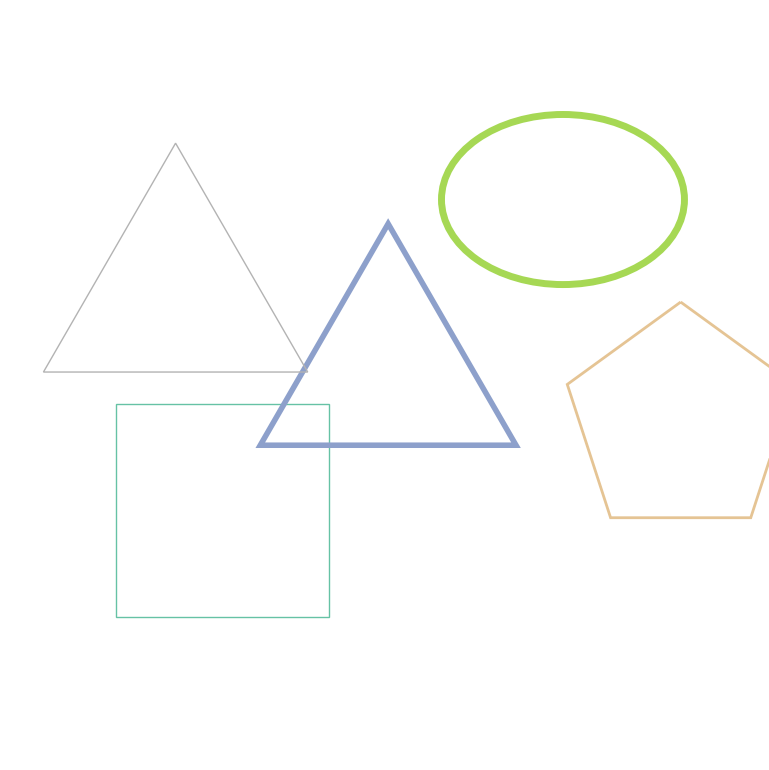[{"shape": "square", "thickness": 0.5, "radius": 0.69, "center": [0.289, 0.337]}, {"shape": "triangle", "thickness": 2, "radius": 0.96, "center": [0.504, 0.518]}, {"shape": "oval", "thickness": 2.5, "radius": 0.79, "center": [0.731, 0.741]}, {"shape": "pentagon", "thickness": 1, "radius": 0.77, "center": [0.884, 0.453]}, {"shape": "triangle", "thickness": 0.5, "radius": 0.99, "center": [0.228, 0.616]}]